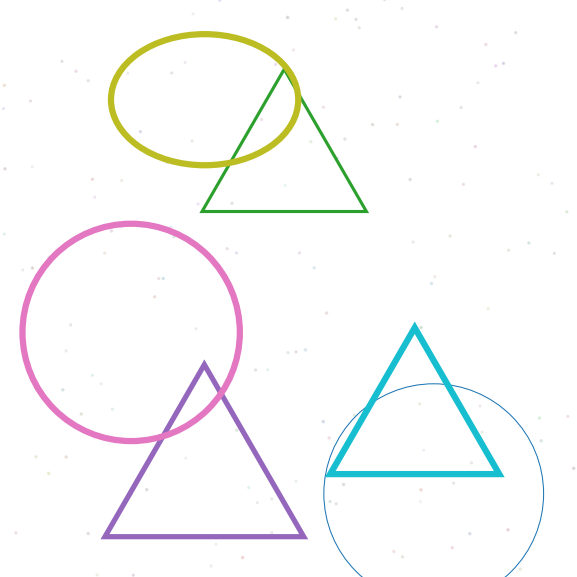[{"shape": "circle", "thickness": 0.5, "radius": 0.95, "center": [0.751, 0.144]}, {"shape": "triangle", "thickness": 1.5, "radius": 0.82, "center": [0.492, 0.715]}, {"shape": "triangle", "thickness": 2.5, "radius": 0.99, "center": [0.354, 0.169]}, {"shape": "circle", "thickness": 3, "radius": 0.94, "center": [0.227, 0.424]}, {"shape": "oval", "thickness": 3, "radius": 0.81, "center": [0.354, 0.826]}, {"shape": "triangle", "thickness": 3, "radius": 0.84, "center": [0.718, 0.263]}]